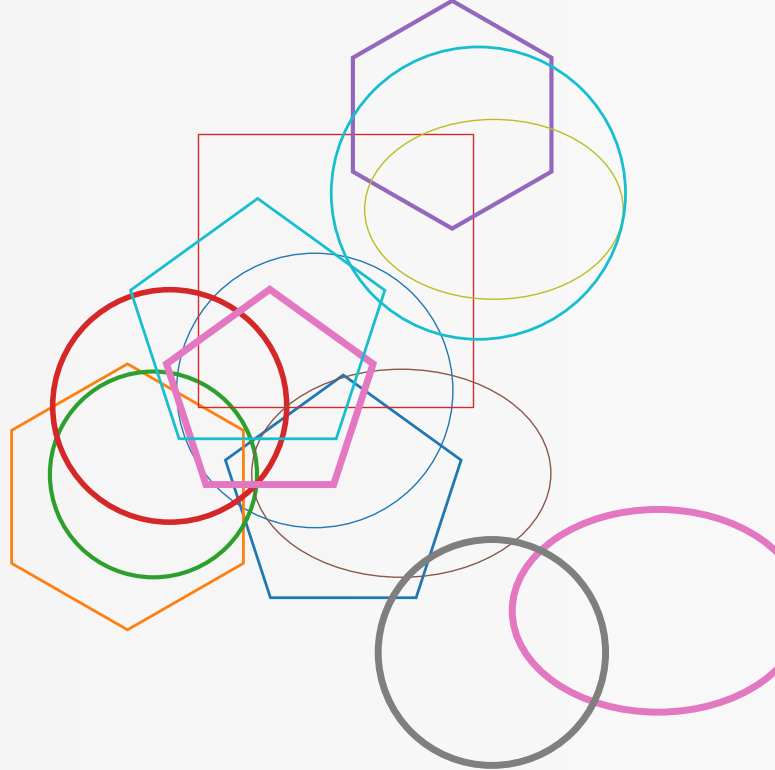[{"shape": "circle", "thickness": 0.5, "radius": 0.89, "center": [0.406, 0.493]}, {"shape": "pentagon", "thickness": 1, "radius": 0.8, "center": [0.443, 0.353]}, {"shape": "hexagon", "thickness": 1, "radius": 0.86, "center": [0.165, 0.355]}, {"shape": "circle", "thickness": 1.5, "radius": 0.67, "center": [0.198, 0.384]}, {"shape": "circle", "thickness": 2, "radius": 0.75, "center": [0.219, 0.473]}, {"shape": "square", "thickness": 0.5, "radius": 0.89, "center": [0.433, 0.649]}, {"shape": "hexagon", "thickness": 1.5, "radius": 0.74, "center": [0.583, 0.851]}, {"shape": "oval", "thickness": 0.5, "radius": 0.96, "center": [0.518, 0.385]}, {"shape": "pentagon", "thickness": 2.5, "radius": 0.7, "center": [0.348, 0.484]}, {"shape": "oval", "thickness": 2.5, "radius": 0.94, "center": [0.849, 0.207]}, {"shape": "circle", "thickness": 2.5, "radius": 0.73, "center": [0.635, 0.153]}, {"shape": "oval", "thickness": 0.5, "radius": 0.83, "center": [0.637, 0.728]}, {"shape": "circle", "thickness": 1, "radius": 0.95, "center": [0.617, 0.749]}, {"shape": "pentagon", "thickness": 1, "radius": 0.86, "center": [0.332, 0.57]}]